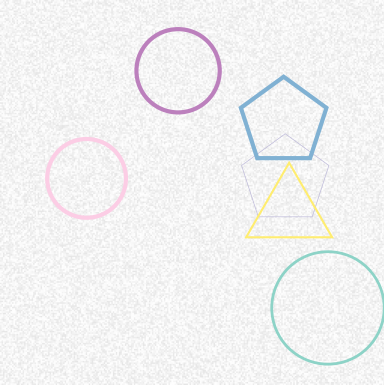[{"shape": "circle", "thickness": 2, "radius": 0.73, "center": [0.852, 0.2]}, {"shape": "pentagon", "thickness": 0.5, "radius": 0.6, "center": [0.741, 0.533]}, {"shape": "pentagon", "thickness": 3, "radius": 0.58, "center": [0.737, 0.684]}, {"shape": "circle", "thickness": 3, "radius": 0.51, "center": [0.225, 0.537]}, {"shape": "circle", "thickness": 3, "radius": 0.54, "center": [0.463, 0.816]}, {"shape": "triangle", "thickness": 1.5, "radius": 0.65, "center": [0.751, 0.448]}]